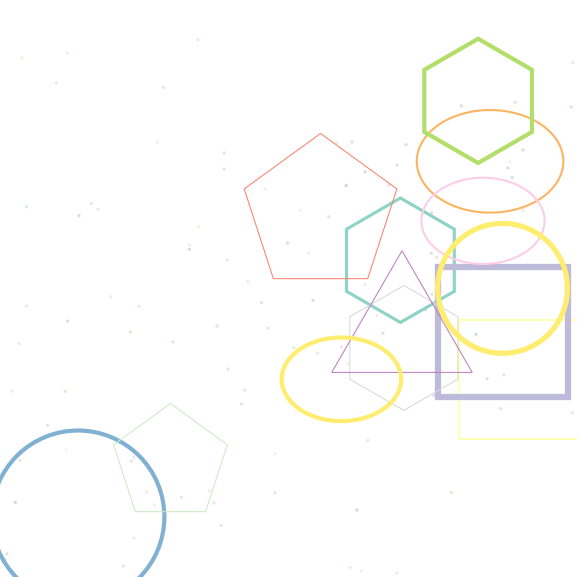[{"shape": "hexagon", "thickness": 1.5, "radius": 0.54, "center": [0.693, 0.548]}, {"shape": "square", "thickness": 1, "radius": 0.51, "center": [0.898, 0.342]}, {"shape": "square", "thickness": 3, "radius": 0.56, "center": [0.871, 0.424]}, {"shape": "pentagon", "thickness": 0.5, "radius": 0.69, "center": [0.555, 0.629]}, {"shape": "circle", "thickness": 2, "radius": 0.75, "center": [0.135, 0.104]}, {"shape": "oval", "thickness": 1, "radius": 0.63, "center": [0.849, 0.72]}, {"shape": "hexagon", "thickness": 2, "radius": 0.54, "center": [0.828, 0.824]}, {"shape": "oval", "thickness": 1, "radius": 0.53, "center": [0.836, 0.617]}, {"shape": "hexagon", "thickness": 0.5, "radius": 0.54, "center": [0.699, 0.397]}, {"shape": "triangle", "thickness": 0.5, "radius": 0.7, "center": [0.696, 0.424]}, {"shape": "pentagon", "thickness": 0.5, "radius": 0.52, "center": [0.295, 0.197]}, {"shape": "oval", "thickness": 2, "radius": 0.52, "center": [0.591, 0.342]}, {"shape": "circle", "thickness": 2.5, "radius": 0.56, "center": [0.87, 0.5]}]